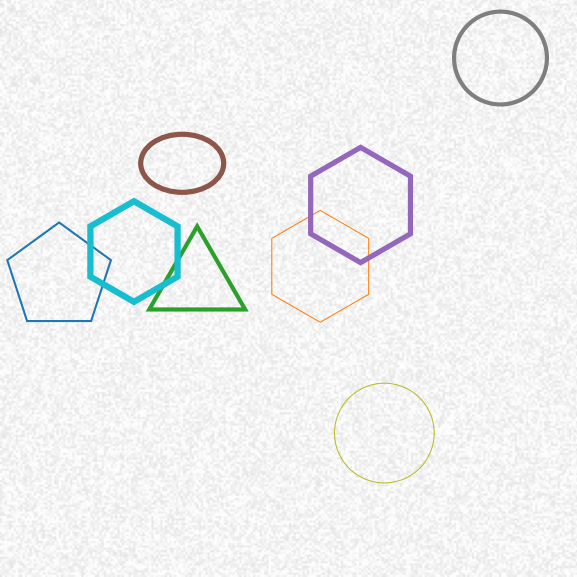[{"shape": "pentagon", "thickness": 1, "radius": 0.47, "center": [0.102, 0.52]}, {"shape": "hexagon", "thickness": 0.5, "radius": 0.48, "center": [0.555, 0.538]}, {"shape": "triangle", "thickness": 2, "radius": 0.48, "center": [0.341, 0.511]}, {"shape": "hexagon", "thickness": 2.5, "radius": 0.5, "center": [0.624, 0.644]}, {"shape": "oval", "thickness": 2.5, "radius": 0.36, "center": [0.315, 0.716]}, {"shape": "circle", "thickness": 2, "radius": 0.4, "center": [0.867, 0.899]}, {"shape": "circle", "thickness": 0.5, "radius": 0.43, "center": [0.666, 0.249]}, {"shape": "hexagon", "thickness": 3, "radius": 0.44, "center": [0.232, 0.564]}]